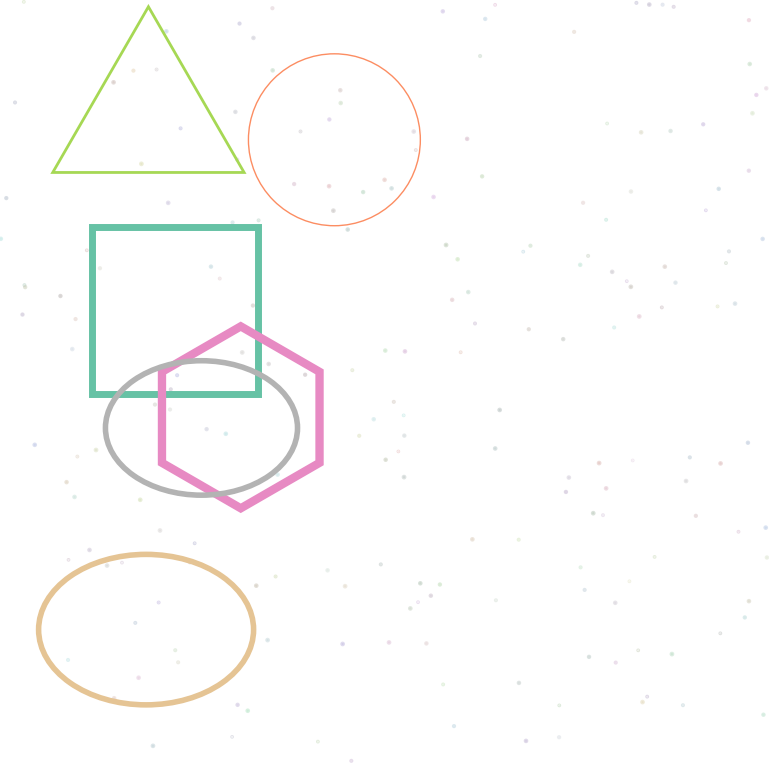[{"shape": "square", "thickness": 2.5, "radius": 0.54, "center": [0.227, 0.597]}, {"shape": "circle", "thickness": 0.5, "radius": 0.56, "center": [0.434, 0.818]}, {"shape": "hexagon", "thickness": 3, "radius": 0.59, "center": [0.313, 0.458]}, {"shape": "triangle", "thickness": 1, "radius": 0.72, "center": [0.193, 0.848]}, {"shape": "oval", "thickness": 2, "radius": 0.7, "center": [0.19, 0.182]}, {"shape": "oval", "thickness": 2, "radius": 0.62, "center": [0.262, 0.444]}]